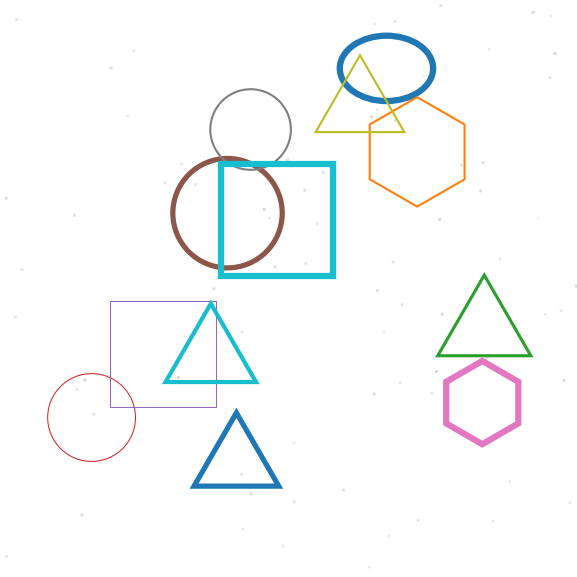[{"shape": "oval", "thickness": 3, "radius": 0.4, "center": [0.669, 0.881]}, {"shape": "triangle", "thickness": 2.5, "radius": 0.42, "center": [0.409, 0.2]}, {"shape": "hexagon", "thickness": 1, "radius": 0.47, "center": [0.722, 0.736]}, {"shape": "triangle", "thickness": 1.5, "radius": 0.47, "center": [0.839, 0.43]}, {"shape": "circle", "thickness": 0.5, "radius": 0.38, "center": [0.159, 0.276]}, {"shape": "square", "thickness": 0.5, "radius": 0.46, "center": [0.282, 0.387]}, {"shape": "circle", "thickness": 2.5, "radius": 0.47, "center": [0.394, 0.63]}, {"shape": "hexagon", "thickness": 3, "radius": 0.36, "center": [0.835, 0.302]}, {"shape": "circle", "thickness": 1, "radius": 0.35, "center": [0.434, 0.775]}, {"shape": "triangle", "thickness": 1, "radius": 0.44, "center": [0.623, 0.815]}, {"shape": "triangle", "thickness": 2, "radius": 0.45, "center": [0.365, 0.383]}, {"shape": "square", "thickness": 3, "radius": 0.48, "center": [0.479, 0.618]}]